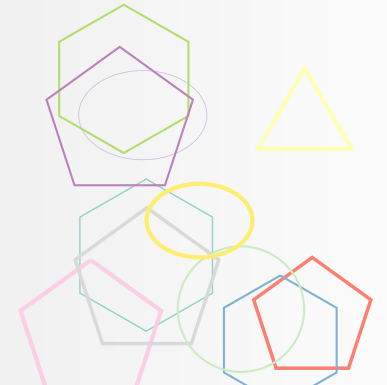[{"shape": "hexagon", "thickness": 1, "radius": 0.99, "center": [0.377, 0.337]}, {"shape": "triangle", "thickness": 3, "radius": 0.69, "center": [0.787, 0.683]}, {"shape": "oval", "thickness": 0.5, "radius": 0.83, "center": [0.368, 0.701]}, {"shape": "pentagon", "thickness": 2.5, "radius": 0.79, "center": [0.806, 0.172]}, {"shape": "hexagon", "thickness": 1.5, "radius": 0.84, "center": [0.723, 0.116]}, {"shape": "hexagon", "thickness": 1.5, "radius": 0.96, "center": [0.319, 0.795]}, {"shape": "pentagon", "thickness": 3, "radius": 0.95, "center": [0.234, 0.134]}, {"shape": "pentagon", "thickness": 2.5, "radius": 0.98, "center": [0.379, 0.265]}, {"shape": "pentagon", "thickness": 1.5, "radius": 0.99, "center": [0.309, 0.68]}, {"shape": "circle", "thickness": 1.5, "radius": 0.82, "center": [0.622, 0.197]}, {"shape": "oval", "thickness": 3, "radius": 0.68, "center": [0.515, 0.427]}]